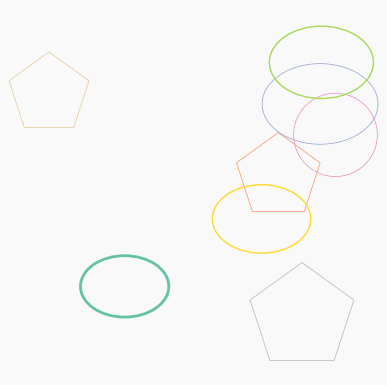[{"shape": "oval", "thickness": 2, "radius": 0.57, "center": [0.322, 0.256]}, {"shape": "pentagon", "thickness": 0.5, "radius": 0.57, "center": [0.718, 0.542]}, {"shape": "oval", "thickness": 0.5, "radius": 0.75, "center": [0.826, 0.73]}, {"shape": "circle", "thickness": 0.5, "radius": 0.54, "center": [0.866, 0.65]}, {"shape": "oval", "thickness": 1, "radius": 0.67, "center": [0.829, 0.838]}, {"shape": "oval", "thickness": 1, "radius": 0.64, "center": [0.675, 0.431]}, {"shape": "pentagon", "thickness": 0.5, "radius": 0.54, "center": [0.126, 0.757]}, {"shape": "pentagon", "thickness": 0.5, "radius": 0.7, "center": [0.779, 0.177]}]